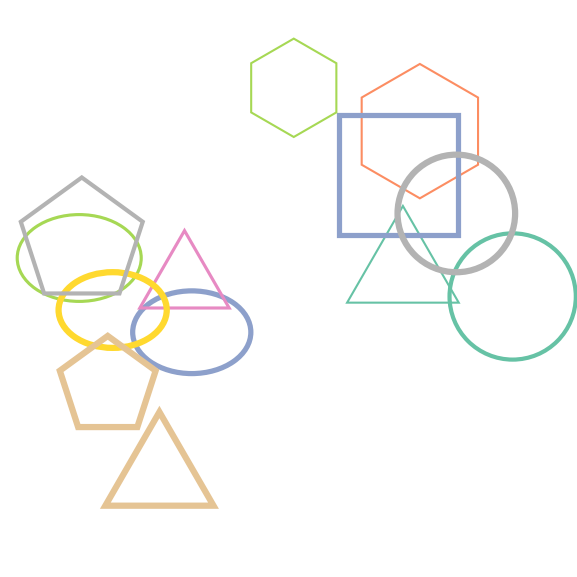[{"shape": "triangle", "thickness": 1, "radius": 0.56, "center": [0.698, 0.531]}, {"shape": "circle", "thickness": 2, "radius": 0.55, "center": [0.888, 0.486]}, {"shape": "hexagon", "thickness": 1, "radius": 0.58, "center": [0.727, 0.772]}, {"shape": "oval", "thickness": 2.5, "radius": 0.51, "center": [0.332, 0.424]}, {"shape": "square", "thickness": 2.5, "radius": 0.52, "center": [0.69, 0.696]}, {"shape": "triangle", "thickness": 1.5, "radius": 0.45, "center": [0.319, 0.51]}, {"shape": "oval", "thickness": 1.5, "radius": 0.54, "center": [0.137, 0.552]}, {"shape": "hexagon", "thickness": 1, "radius": 0.43, "center": [0.509, 0.847]}, {"shape": "oval", "thickness": 3, "radius": 0.47, "center": [0.195, 0.462]}, {"shape": "triangle", "thickness": 3, "radius": 0.54, "center": [0.276, 0.178]}, {"shape": "pentagon", "thickness": 3, "radius": 0.44, "center": [0.187, 0.33]}, {"shape": "pentagon", "thickness": 2, "radius": 0.56, "center": [0.142, 0.581]}, {"shape": "circle", "thickness": 3, "radius": 0.51, "center": [0.79, 0.63]}]